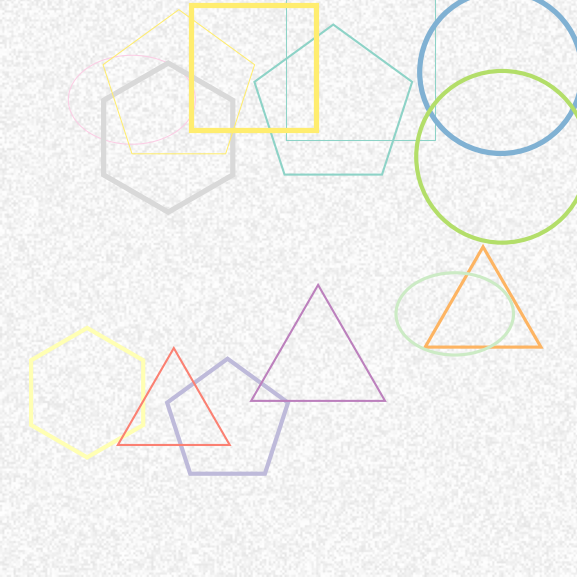[{"shape": "pentagon", "thickness": 1, "radius": 0.72, "center": [0.577, 0.813]}, {"shape": "square", "thickness": 0.5, "radius": 0.65, "center": [0.624, 0.886]}, {"shape": "hexagon", "thickness": 2, "radius": 0.56, "center": [0.151, 0.319]}, {"shape": "pentagon", "thickness": 2, "radius": 0.55, "center": [0.394, 0.268]}, {"shape": "triangle", "thickness": 1, "radius": 0.56, "center": [0.301, 0.285]}, {"shape": "circle", "thickness": 2.5, "radius": 0.7, "center": [0.867, 0.874]}, {"shape": "triangle", "thickness": 1.5, "radius": 0.58, "center": [0.836, 0.456]}, {"shape": "circle", "thickness": 2, "radius": 0.74, "center": [0.869, 0.728]}, {"shape": "oval", "thickness": 0.5, "radius": 0.55, "center": [0.228, 0.826]}, {"shape": "hexagon", "thickness": 2.5, "radius": 0.65, "center": [0.291, 0.761]}, {"shape": "triangle", "thickness": 1, "radius": 0.67, "center": [0.551, 0.372]}, {"shape": "oval", "thickness": 1.5, "radius": 0.51, "center": [0.787, 0.456]}, {"shape": "square", "thickness": 2.5, "radius": 0.54, "center": [0.439, 0.882]}, {"shape": "pentagon", "thickness": 0.5, "radius": 0.69, "center": [0.31, 0.844]}]